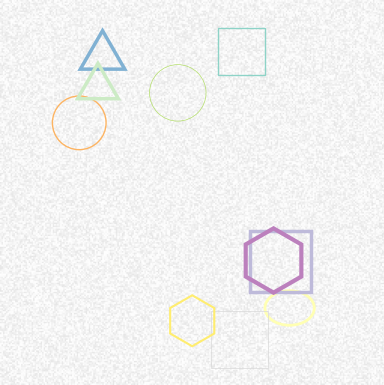[{"shape": "square", "thickness": 1, "radius": 0.3, "center": [0.627, 0.867]}, {"shape": "oval", "thickness": 2, "radius": 0.32, "center": [0.752, 0.2]}, {"shape": "square", "thickness": 2.5, "radius": 0.4, "center": [0.728, 0.321]}, {"shape": "triangle", "thickness": 2.5, "radius": 0.33, "center": [0.266, 0.854]}, {"shape": "circle", "thickness": 1, "radius": 0.35, "center": [0.206, 0.681]}, {"shape": "circle", "thickness": 0.5, "radius": 0.37, "center": [0.462, 0.759]}, {"shape": "square", "thickness": 0.5, "radius": 0.37, "center": [0.622, 0.118]}, {"shape": "hexagon", "thickness": 3, "radius": 0.42, "center": [0.71, 0.323]}, {"shape": "triangle", "thickness": 2.5, "radius": 0.31, "center": [0.254, 0.774]}, {"shape": "hexagon", "thickness": 1.5, "radius": 0.33, "center": [0.499, 0.167]}]